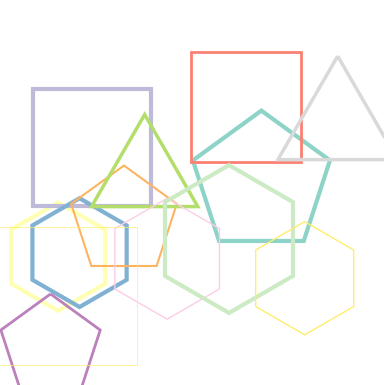[{"shape": "pentagon", "thickness": 3, "radius": 0.94, "center": [0.679, 0.526]}, {"shape": "hexagon", "thickness": 3, "radius": 0.7, "center": [0.151, 0.333]}, {"shape": "square", "thickness": 3, "radius": 0.76, "center": [0.24, 0.617]}, {"shape": "square", "thickness": 2, "radius": 0.72, "center": [0.639, 0.722]}, {"shape": "hexagon", "thickness": 3, "radius": 0.71, "center": [0.207, 0.344]}, {"shape": "pentagon", "thickness": 1.5, "radius": 0.72, "center": [0.322, 0.426]}, {"shape": "triangle", "thickness": 2.5, "radius": 0.8, "center": [0.376, 0.543]}, {"shape": "hexagon", "thickness": 1, "radius": 0.78, "center": [0.434, 0.328]}, {"shape": "triangle", "thickness": 2.5, "radius": 0.9, "center": [0.877, 0.675]}, {"shape": "pentagon", "thickness": 2, "radius": 0.68, "center": [0.131, 0.101]}, {"shape": "hexagon", "thickness": 3, "radius": 0.96, "center": [0.595, 0.379]}, {"shape": "square", "thickness": 0.5, "radius": 0.89, "center": [0.177, 0.231]}, {"shape": "hexagon", "thickness": 1, "radius": 0.73, "center": [0.791, 0.277]}]